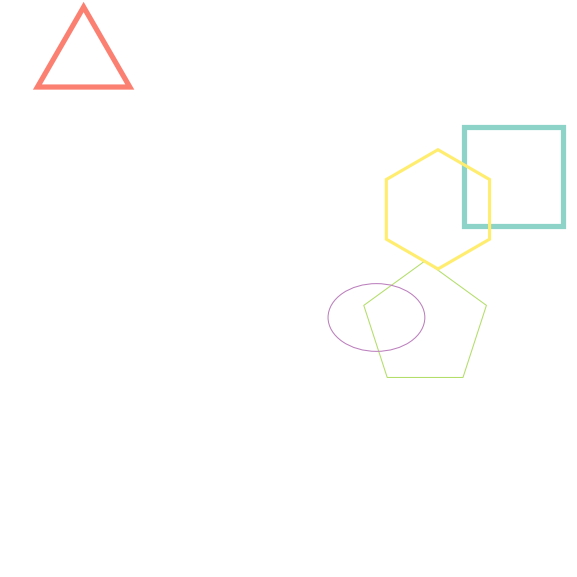[{"shape": "square", "thickness": 2.5, "radius": 0.43, "center": [0.889, 0.694]}, {"shape": "triangle", "thickness": 2.5, "radius": 0.46, "center": [0.145, 0.895]}, {"shape": "pentagon", "thickness": 0.5, "radius": 0.56, "center": [0.736, 0.436]}, {"shape": "oval", "thickness": 0.5, "radius": 0.42, "center": [0.652, 0.449]}, {"shape": "hexagon", "thickness": 1.5, "radius": 0.52, "center": [0.758, 0.637]}]